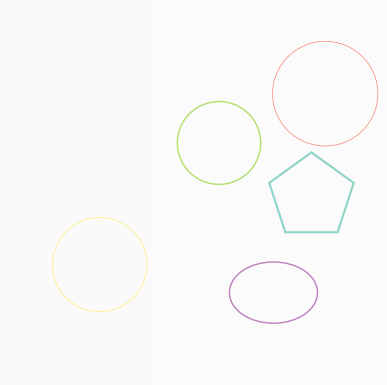[{"shape": "pentagon", "thickness": 1.5, "radius": 0.57, "center": [0.804, 0.489]}, {"shape": "circle", "thickness": 0.5, "radius": 0.68, "center": [0.839, 0.757]}, {"shape": "circle", "thickness": 1, "radius": 0.54, "center": [0.565, 0.629]}, {"shape": "oval", "thickness": 1, "radius": 0.57, "center": [0.706, 0.24]}, {"shape": "circle", "thickness": 0.5, "radius": 0.61, "center": [0.257, 0.313]}]